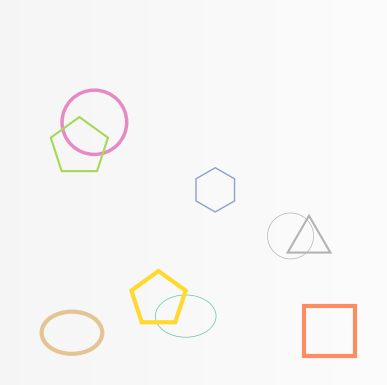[{"shape": "oval", "thickness": 0.5, "radius": 0.39, "center": [0.479, 0.179]}, {"shape": "square", "thickness": 3, "radius": 0.32, "center": [0.85, 0.141]}, {"shape": "hexagon", "thickness": 1, "radius": 0.29, "center": [0.556, 0.507]}, {"shape": "circle", "thickness": 2.5, "radius": 0.42, "center": [0.244, 0.682]}, {"shape": "pentagon", "thickness": 1.5, "radius": 0.39, "center": [0.205, 0.618]}, {"shape": "pentagon", "thickness": 3, "radius": 0.37, "center": [0.409, 0.222]}, {"shape": "oval", "thickness": 3, "radius": 0.39, "center": [0.186, 0.136]}, {"shape": "circle", "thickness": 0.5, "radius": 0.3, "center": [0.75, 0.387]}, {"shape": "triangle", "thickness": 1.5, "radius": 0.32, "center": [0.797, 0.376]}]